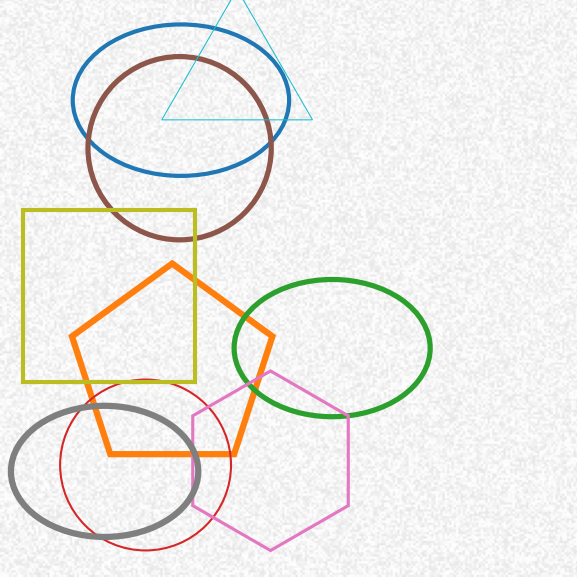[{"shape": "oval", "thickness": 2, "radius": 0.94, "center": [0.313, 0.826]}, {"shape": "pentagon", "thickness": 3, "radius": 0.91, "center": [0.298, 0.36]}, {"shape": "oval", "thickness": 2.5, "radius": 0.85, "center": [0.575, 0.396]}, {"shape": "circle", "thickness": 1, "radius": 0.74, "center": [0.252, 0.194]}, {"shape": "circle", "thickness": 2.5, "radius": 0.79, "center": [0.311, 0.742]}, {"shape": "hexagon", "thickness": 1.5, "radius": 0.78, "center": [0.468, 0.201]}, {"shape": "oval", "thickness": 3, "radius": 0.81, "center": [0.181, 0.183]}, {"shape": "square", "thickness": 2, "radius": 0.75, "center": [0.188, 0.487]}, {"shape": "triangle", "thickness": 0.5, "radius": 0.75, "center": [0.411, 0.867]}]